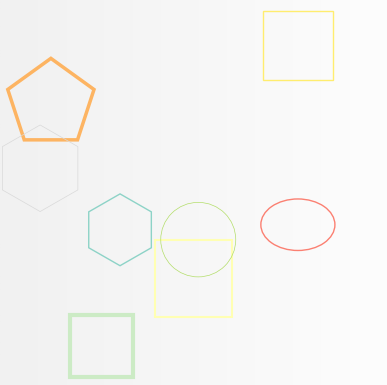[{"shape": "hexagon", "thickness": 1, "radius": 0.47, "center": [0.31, 0.403]}, {"shape": "square", "thickness": 1.5, "radius": 0.5, "center": [0.499, 0.277]}, {"shape": "oval", "thickness": 1, "radius": 0.48, "center": [0.769, 0.416]}, {"shape": "pentagon", "thickness": 2.5, "radius": 0.59, "center": [0.131, 0.731]}, {"shape": "circle", "thickness": 0.5, "radius": 0.48, "center": [0.512, 0.378]}, {"shape": "hexagon", "thickness": 0.5, "radius": 0.56, "center": [0.104, 0.563]}, {"shape": "square", "thickness": 3, "radius": 0.4, "center": [0.262, 0.101]}, {"shape": "square", "thickness": 1, "radius": 0.45, "center": [0.769, 0.882]}]